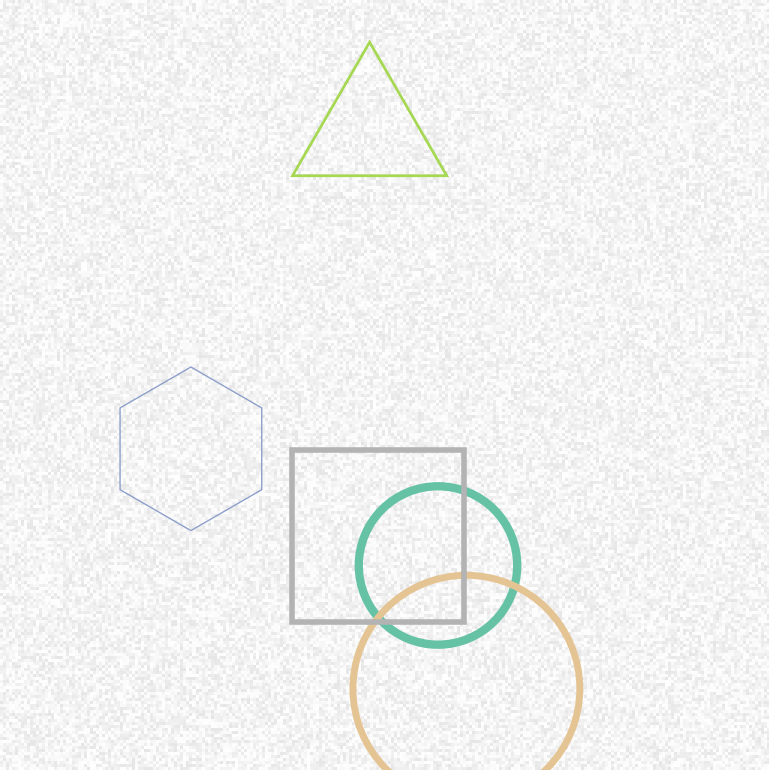[{"shape": "circle", "thickness": 3, "radius": 0.51, "center": [0.569, 0.266]}, {"shape": "hexagon", "thickness": 0.5, "radius": 0.53, "center": [0.248, 0.417]}, {"shape": "triangle", "thickness": 1, "radius": 0.58, "center": [0.48, 0.83]}, {"shape": "circle", "thickness": 2.5, "radius": 0.74, "center": [0.606, 0.106]}, {"shape": "square", "thickness": 2, "radius": 0.56, "center": [0.49, 0.304]}]